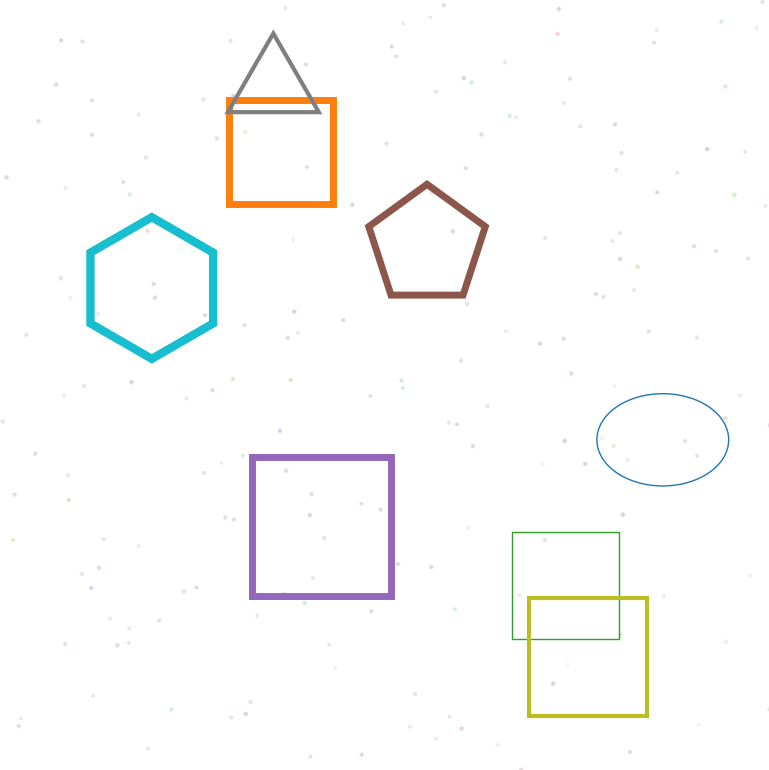[{"shape": "oval", "thickness": 0.5, "radius": 0.43, "center": [0.861, 0.429]}, {"shape": "square", "thickness": 2.5, "radius": 0.34, "center": [0.365, 0.802]}, {"shape": "square", "thickness": 0.5, "radius": 0.35, "center": [0.734, 0.24]}, {"shape": "square", "thickness": 2.5, "radius": 0.45, "center": [0.417, 0.316]}, {"shape": "pentagon", "thickness": 2.5, "radius": 0.4, "center": [0.555, 0.681]}, {"shape": "triangle", "thickness": 1.5, "radius": 0.34, "center": [0.355, 0.888]}, {"shape": "square", "thickness": 1.5, "radius": 0.38, "center": [0.763, 0.147]}, {"shape": "hexagon", "thickness": 3, "radius": 0.46, "center": [0.197, 0.626]}]